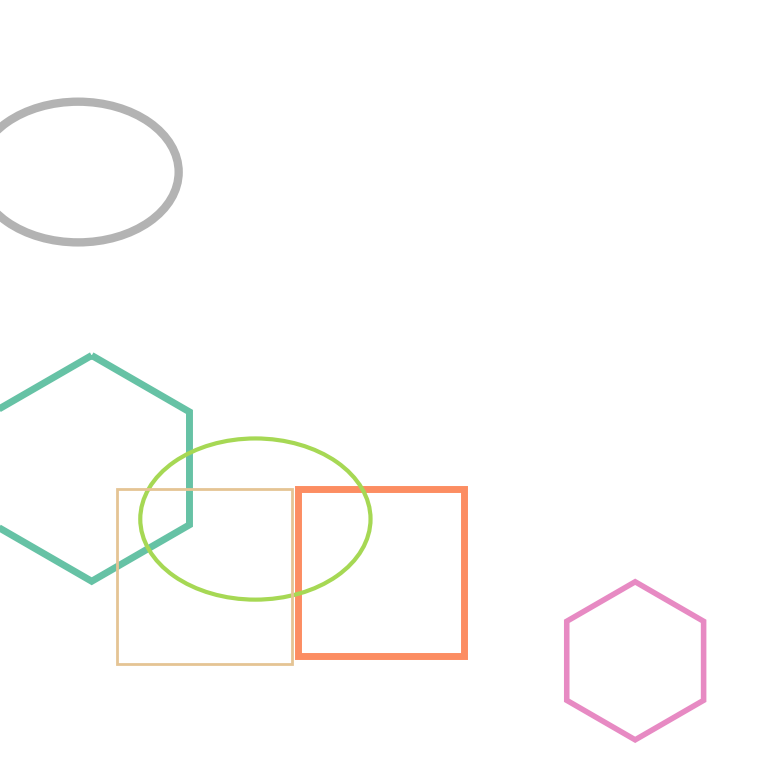[{"shape": "hexagon", "thickness": 2.5, "radius": 0.73, "center": [0.119, 0.392]}, {"shape": "square", "thickness": 2.5, "radius": 0.54, "center": [0.495, 0.257]}, {"shape": "hexagon", "thickness": 2, "radius": 0.51, "center": [0.825, 0.142]}, {"shape": "oval", "thickness": 1.5, "radius": 0.75, "center": [0.332, 0.326]}, {"shape": "square", "thickness": 1, "radius": 0.57, "center": [0.266, 0.251]}, {"shape": "oval", "thickness": 3, "radius": 0.65, "center": [0.102, 0.777]}]